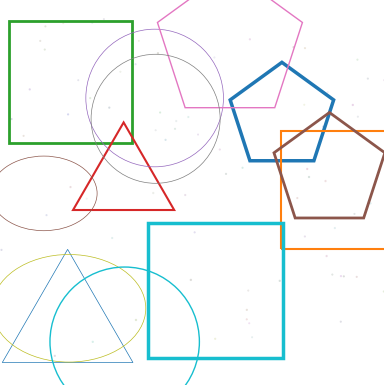[{"shape": "pentagon", "thickness": 2.5, "radius": 0.71, "center": [0.732, 0.697]}, {"shape": "triangle", "thickness": 0.5, "radius": 0.98, "center": [0.176, 0.156]}, {"shape": "square", "thickness": 1.5, "radius": 0.77, "center": [0.884, 0.506]}, {"shape": "square", "thickness": 2, "radius": 0.79, "center": [0.183, 0.787]}, {"shape": "triangle", "thickness": 1.5, "radius": 0.76, "center": [0.321, 0.53]}, {"shape": "circle", "thickness": 0.5, "radius": 0.89, "center": [0.402, 0.745]}, {"shape": "pentagon", "thickness": 2, "radius": 0.76, "center": [0.856, 0.556]}, {"shape": "oval", "thickness": 0.5, "radius": 0.69, "center": [0.114, 0.498]}, {"shape": "pentagon", "thickness": 1, "radius": 0.99, "center": [0.597, 0.88]}, {"shape": "circle", "thickness": 0.5, "radius": 0.84, "center": [0.404, 0.691]}, {"shape": "oval", "thickness": 0.5, "radius": 1.0, "center": [0.179, 0.199]}, {"shape": "circle", "thickness": 1, "radius": 0.97, "center": [0.324, 0.112]}, {"shape": "square", "thickness": 2.5, "radius": 0.87, "center": [0.56, 0.246]}]